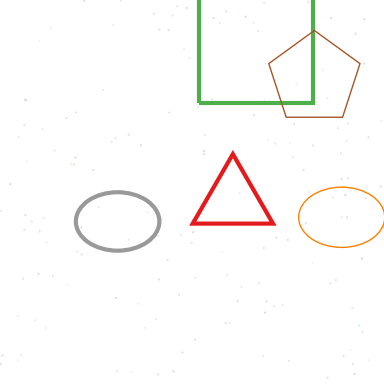[{"shape": "triangle", "thickness": 3, "radius": 0.6, "center": [0.605, 0.479]}, {"shape": "square", "thickness": 3, "radius": 0.74, "center": [0.665, 0.882]}, {"shape": "oval", "thickness": 1, "radius": 0.56, "center": [0.888, 0.436]}, {"shape": "pentagon", "thickness": 1, "radius": 0.62, "center": [0.817, 0.796]}, {"shape": "oval", "thickness": 3, "radius": 0.54, "center": [0.305, 0.425]}]